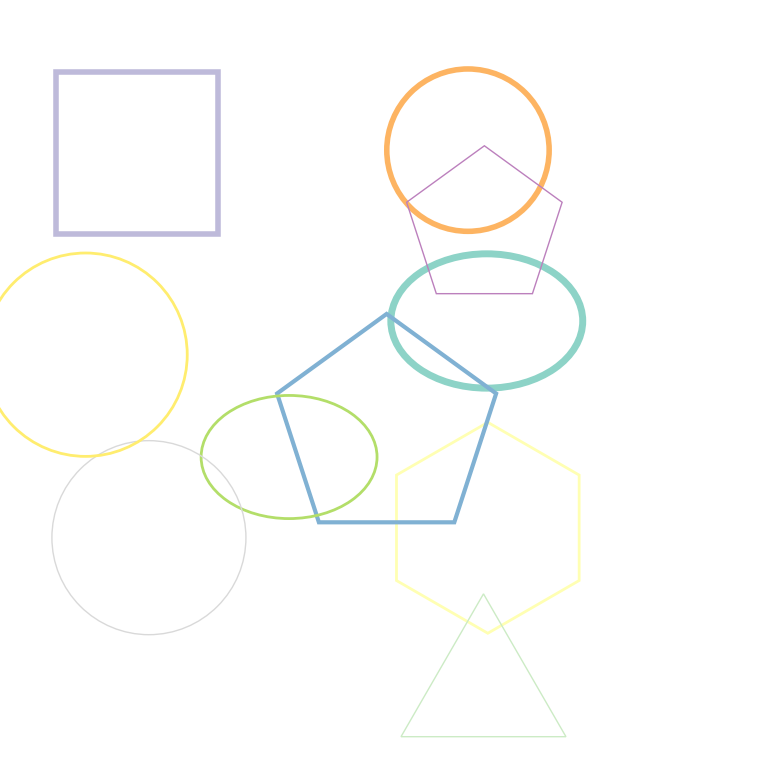[{"shape": "oval", "thickness": 2.5, "radius": 0.62, "center": [0.632, 0.583]}, {"shape": "hexagon", "thickness": 1, "radius": 0.68, "center": [0.634, 0.315]}, {"shape": "square", "thickness": 2, "radius": 0.53, "center": [0.178, 0.802]}, {"shape": "pentagon", "thickness": 1.5, "radius": 0.75, "center": [0.502, 0.443]}, {"shape": "circle", "thickness": 2, "radius": 0.53, "center": [0.608, 0.805]}, {"shape": "oval", "thickness": 1, "radius": 0.57, "center": [0.375, 0.406]}, {"shape": "circle", "thickness": 0.5, "radius": 0.63, "center": [0.193, 0.302]}, {"shape": "pentagon", "thickness": 0.5, "radius": 0.53, "center": [0.629, 0.705]}, {"shape": "triangle", "thickness": 0.5, "radius": 0.62, "center": [0.628, 0.105]}, {"shape": "circle", "thickness": 1, "radius": 0.66, "center": [0.111, 0.539]}]